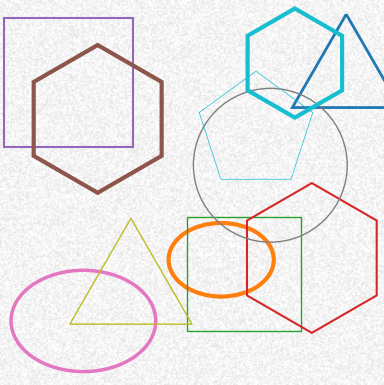[{"shape": "triangle", "thickness": 2, "radius": 0.81, "center": [0.899, 0.801]}, {"shape": "oval", "thickness": 3, "radius": 0.68, "center": [0.575, 0.325]}, {"shape": "square", "thickness": 1, "radius": 0.74, "center": [0.633, 0.288]}, {"shape": "hexagon", "thickness": 1.5, "radius": 0.97, "center": [0.81, 0.33]}, {"shape": "square", "thickness": 1.5, "radius": 0.84, "center": [0.177, 0.785]}, {"shape": "hexagon", "thickness": 3, "radius": 0.96, "center": [0.254, 0.691]}, {"shape": "oval", "thickness": 2.5, "radius": 0.94, "center": [0.217, 0.166]}, {"shape": "circle", "thickness": 1, "radius": 1.0, "center": [0.702, 0.571]}, {"shape": "triangle", "thickness": 1, "radius": 0.92, "center": [0.34, 0.25]}, {"shape": "hexagon", "thickness": 3, "radius": 0.71, "center": [0.766, 0.836]}, {"shape": "pentagon", "thickness": 0.5, "radius": 0.78, "center": [0.665, 0.66]}]